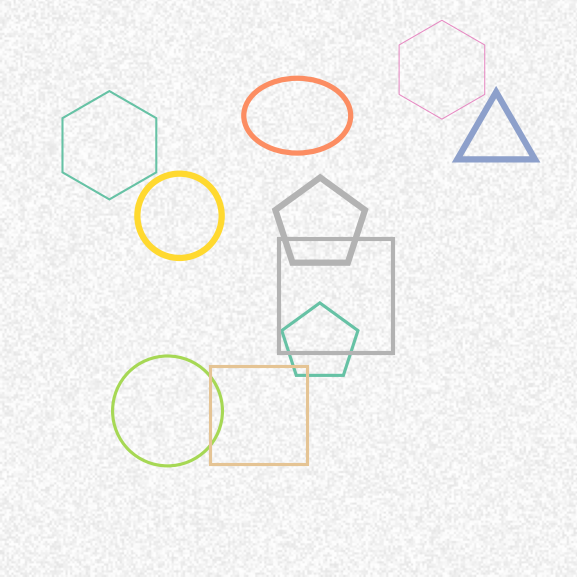[{"shape": "hexagon", "thickness": 1, "radius": 0.47, "center": [0.189, 0.748]}, {"shape": "pentagon", "thickness": 1.5, "radius": 0.35, "center": [0.554, 0.405]}, {"shape": "oval", "thickness": 2.5, "radius": 0.46, "center": [0.515, 0.799]}, {"shape": "triangle", "thickness": 3, "radius": 0.39, "center": [0.859, 0.762]}, {"shape": "hexagon", "thickness": 0.5, "radius": 0.43, "center": [0.765, 0.878]}, {"shape": "circle", "thickness": 1.5, "radius": 0.48, "center": [0.29, 0.288]}, {"shape": "circle", "thickness": 3, "radius": 0.37, "center": [0.311, 0.625]}, {"shape": "square", "thickness": 1.5, "radius": 0.42, "center": [0.448, 0.28]}, {"shape": "square", "thickness": 2, "radius": 0.49, "center": [0.582, 0.486]}, {"shape": "pentagon", "thickness": 3, "radius": 0.41, "center": [0.554, 0.61]}]